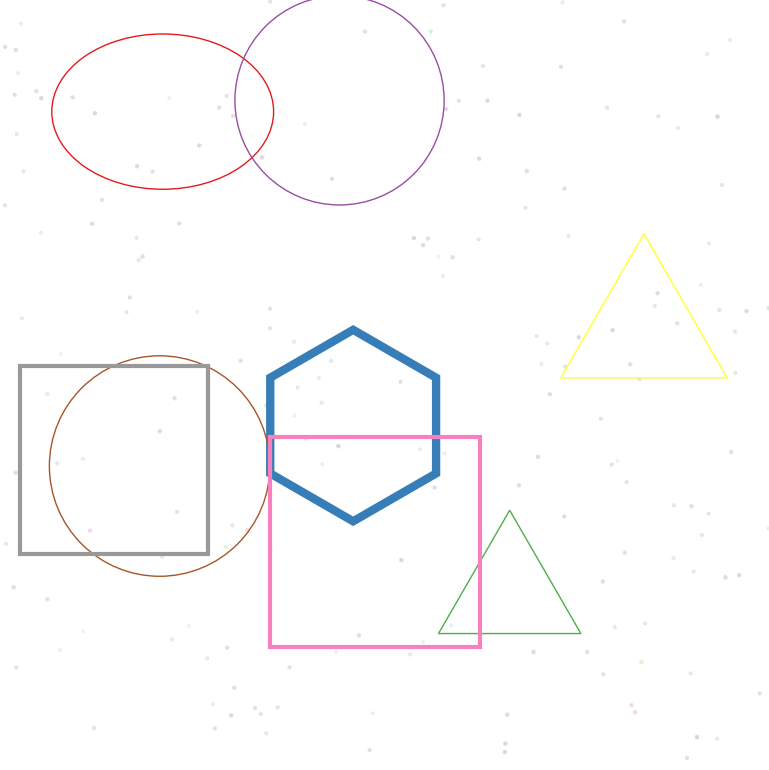[{"shape": "oval", "thickness": 0.5, "radius": 0.72, "center": [0.211, 0.855]}, {"shape": "hexagon", "thickness": 3, "radius": 0.62, "center": [0.459, 0.447]}, {"shape": "triangle", "thickness": 0.5, "radius": 0.53, "center": [0.662, 0.231]}, {"shape": "circle", "thickness": 0.5, "radius": 0.68, "center": [0.441, 0.87]}, {"shape": "triangle", "thickness": 0.5, "radius": 0.62, "center": [0.836, 0.572]}, {"shape": "circle", "thickness": 0.5, "radius": 0.72, "center": [0.207, 0.395]}, {"shape": "square", "thickness": 1.5, "radius": 0.68, "center": [0.487, 0.296]}, {"shape": "square", "thickness": 1.5, "radius": 0.61, "center": [0.148, 0.402]}]